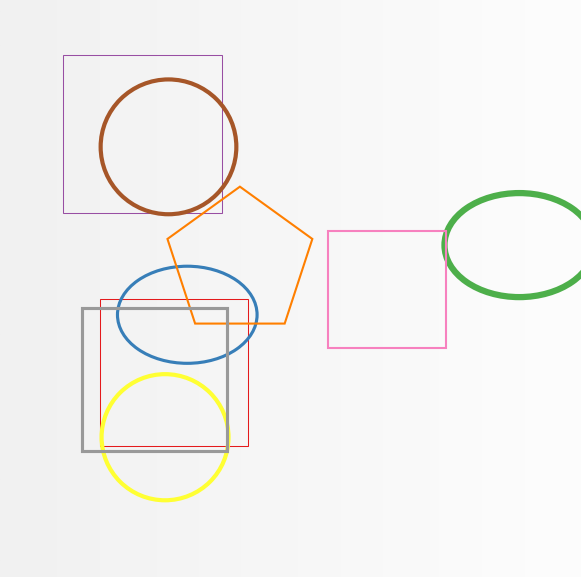[{"shape": "square", "thickness": 0.5, "radius": 0.64, "center": [0.3, 0.354]}, {"shape": "oval", "thickness": 1.5, "radius": 0.6, "center": [0.322, 0.454]}, {"shape": "oval", "thickness": 3, "radius": 0.64, "center": [0.893, 0.575]}, {"shape": "square", "thickness": 0.5, "radius": 0.69, "center": [0.245, 0.767]}, {"shape": "pentagon", "thickness": 1, "radius": 0.66, "center": [0.413, 0.545]}, {"shape": "circle", "thickness": 2, "radius": 0.55, "center": [0.284, 0.242]}, {"shape": "circle", "thickness": 2, "radius": 0.58, "center": [0.29, 0.745]}, {"shape": "square", "thickness": 1, "radius": 0.51, "center": [0.666, 0.498]}, {"shape": "square", "thickness": 1.5, "radius": 0.62, "center": [0.266, 0.342]}]